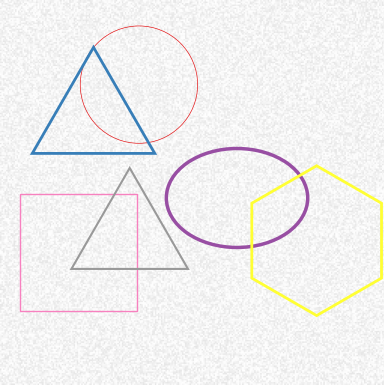[{"shape": "circle", "thickness": 0.5, "radius": 0.76, "center": [0.361, 0.78]}, {"shape": "triangle", "thickness": 2, "radius": 0.92, "center": [0.243, 0.693]}, {"shape": "oval", "thickness": 2.5, "radius": 0.92, "center": [0.616, 0.486]}, {"shape": "hexagon", "thickness": 2, "radius": 0.97, "center": [0.823, 0.375]}, {"shape": "square", "thickness": 1, "radius": 0.76, "center": [0.204, 0.345]}, {"shape": "triangle", "thickness": 1.5, "radius": 0.87, "center": [0.337, 0.389]}]